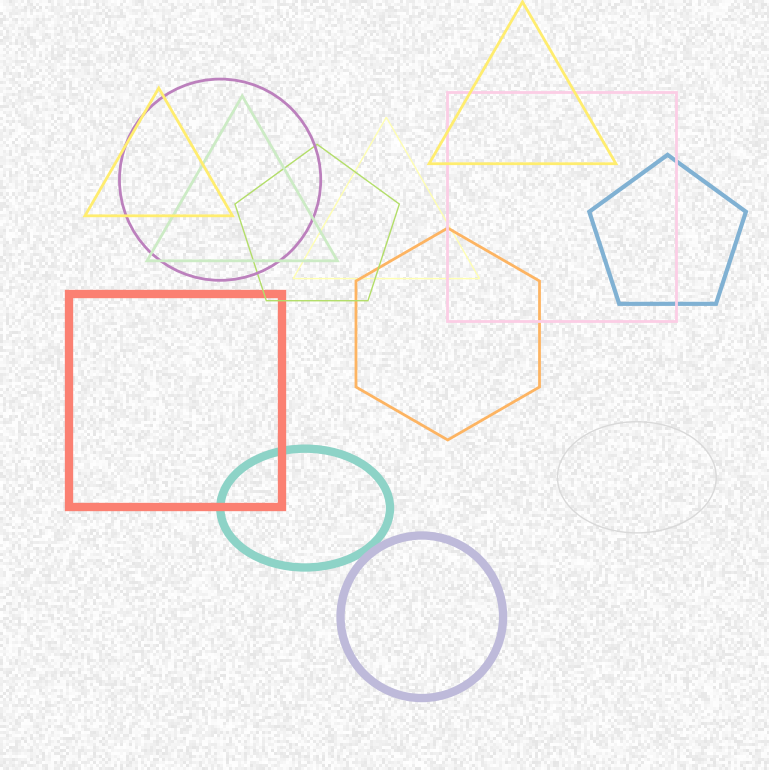[{"shape": "oval", "thickness": 3, "radius": 0.55, "center": [0.396, 0.34]}, {"shape": "triangle", "thickness": 0.5, "radius": 0.7, "center": [0.502, 0.708]}, {"shape": "circle", "thickness": 3, "radius": 0.53, "center": [0.548, 0.199]}, {"shape": "square", "thickness": 3, "radius": 0.69, "center": [0.228, 0.48]}, {"shape": "pentagon", "thickness": 1.5, "radius": 0.53, "center": [0.867, 0.692]}, {"shape": "hexagon", "thickness": 1, "radius": 0.69, "center": [0.581, 0.566]}, {"shape": "pentagon", "thickness": 0.5, "radius": 0.56, "center": [0.412, 0.7]}, {"shape": "square", "thickness": 1, "radius": 0.74, "center": [0.729, 0.732]}, {"shape": "oval", "thickness": 0.5, "radius": 0.52, "center": [0.827, 0.38]}, {"shape": "circle", "thickness": 1, "radius": 0.65, "center": [0.286, 0.767]}, {"shape": "triangle", "thickness": 1, "radius": 0.71, "center": [0.315, 0.733]}, {"shape": "triangle", "thickness": 1, "radius": 0.7, "center": [0.679, 0.857]}, {"shape": "triangle", "thickness": 1, "radius": 0.55, "center": [0.206, 0.775]}]